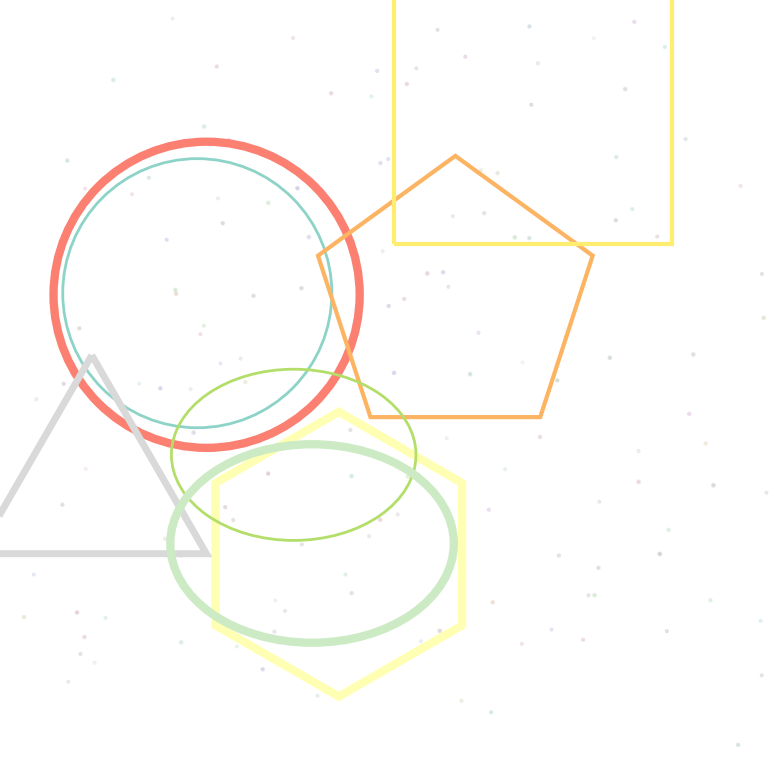[{"shape": "circle", "thickness": 1, "radius": 0.87, "center": [0.256, 0.619]}, {"shape": "hexagon", "thickness": 3, "radius": 0.92, "center": [0.44, 0.28]}, {"shape": "circle", "thickness": 3, "radius": 0.99, "center": [0.268, 0.617]}, {"shape": "pentagon", "thickness": 1.5, "radius": 0.94, "center": [0.591, 0.61]}, {"shape": "oval", "thickness": 1, "radius": 0.79, "center": [0.381, 0.409]}, {"shape": "triangle", "thickness": 2.5, "radius": 0.86, "center": [0.119, 0.367]}, {"shape": "oval", "thickness": 3, "radius": 0.92, "center": [0.405, 0.294]}, {"shape": "square", "thickness": 1.5, "radius": 0.9, "center": [0.693, 0.864]}]